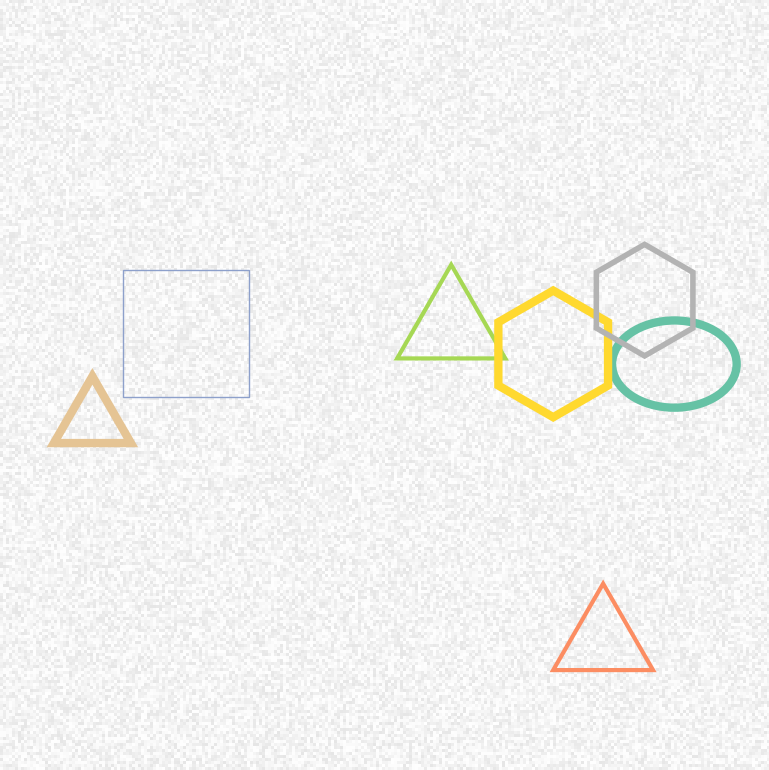[{"shape": "oval", "thickness": 3, "radius": 0.4, "center": [0.876, 0.527]}, {"shape": "triangle", "thickness": 1.5, "radius": 0.37, "center": [0.783, 0.167]}, {"shape": "square", "thickness": 0.5, "radius": 0.41, "center": [0.241, 0.567]}, {"shape": "triangle", "thickness": 1.5, "radius": 0.41, "center": [0.586, 0.575]}, {"shape": "hexagon", "thickness": 3, "radius": 0.41, "center": [0.718, 0.54]}, {"shape": "triangle", "thickness": 3, "radius": 0.29, "center": [0.12, 0.453]}, {"shape": "hexagon", "thickness": 2, "radius": 0.36, "center": [0.837, 0.61]}]